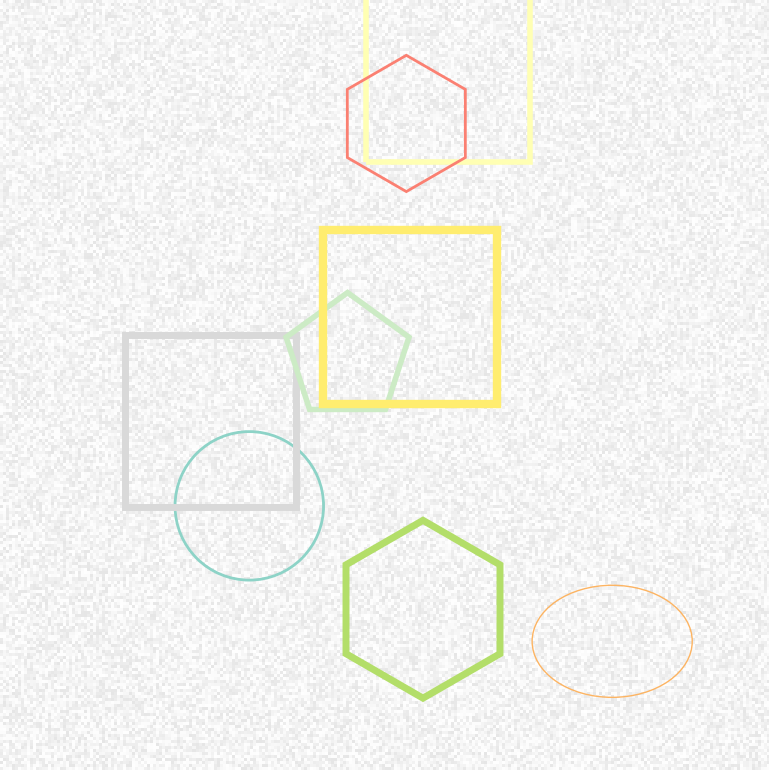[{"shape": "circle", "thickness": 1, "radius": 0.48, "center": [0.324, 0.343]}, {"shape": "square", "thickness": 2, "radius": 0.53, "center": [0.581, 0.896]}, {"shape": "hexagon", "thickness": 1, "radius": 0.44, "center": [0.528, 0.84]}, {"shape": "oval", "thickness": 0.5, "radius": 0.52, "center": [0.795, 0.167]}, {"shape": "hexagon", "thickness": 2.5, "radius": 0.58, "center": [0.549, 0.209]}, {"shape": "square", "thickness": 2.5, "radius": 0.56, "center": [0.274, 0.453]}, {"shape": "pentagon", "thickness": 2, "radius": 0.42, "center": [0.451, 0.536]}, {"shape": "square", "thickness": 3, "radius": 0.56, "center": [0.532, 0.588]}]